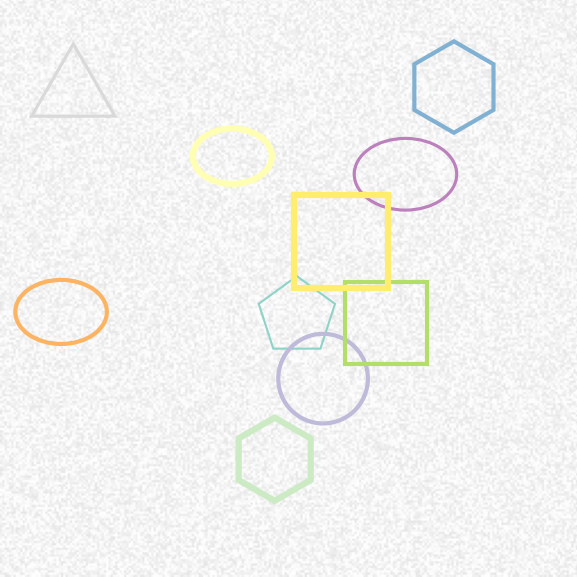[{"shape": "pentagon", "thickness": 1, "radius": 0.35, "center": [0.514, 0.452]}, {"shape": "oval", "thickness": 3, "radius": 0.34, "center": [0.402, 0.729]}, {"shape": "circle", "thickness": 2, "radius": 0.39, "center": [0.559, 0.343]}, {"shape": "hexagon", "thickness": 2, "radius": 0.4, "center": [0.786, 0.848]}, {"shape": "oval", "thickness": 2, "radius": 0.4, "center": [0.106, 0.459]}, {"shape": "square", "thickness": 2, "radius": 0.36, "center": [0.668, 0.44]}, {"shape": "triangle", "thickness": 1.5, "radius": 0.42, "center": [0.127, 0.84]}, {"shape": "oval", "thickness": 1.5, "radius": 0.44, "center": [0.702, 0.697]}, {"shape": "hexagon", "thickness": 3, "radius": 0.36, "center": [0.476, 0.204]}, {"shape": "square", "thickness": 3, "radius": 0.4, "center": [0.591, 0.581]}]